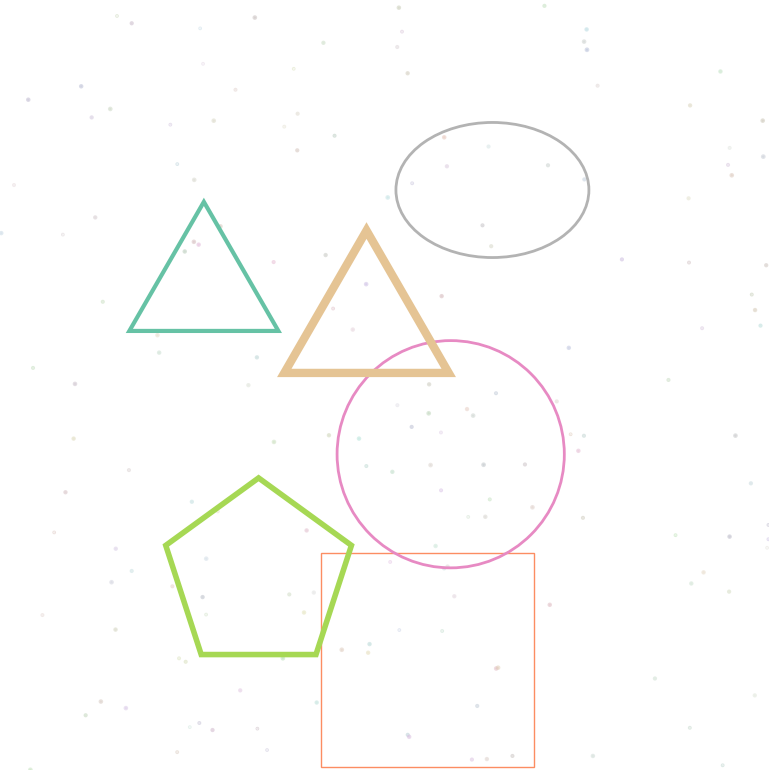[{"shape": "triangle", "thickness": 1.5, "radius": 0.56, "center": [0.265, 0.626]}, {"shape": "square", "thickness": 0.5, "radius": 0.69, "center": [0.556, 0.143]}, {"shape": "circle", "thickness": 1, "radius": 0.74, "center": [0.585, 0.41]}, {"shape": "pentagon", "thickness": 2, "radius": 0.63, "center": [0.336, 0.253]}, {"shape": "triangle", "thickness": 3, "radius": 0.62, "center": [0.476, 0.577]}, {"shape": "oval", "thickness": 1, "radius": 0.63, "center": [0.64, 0.753]}]